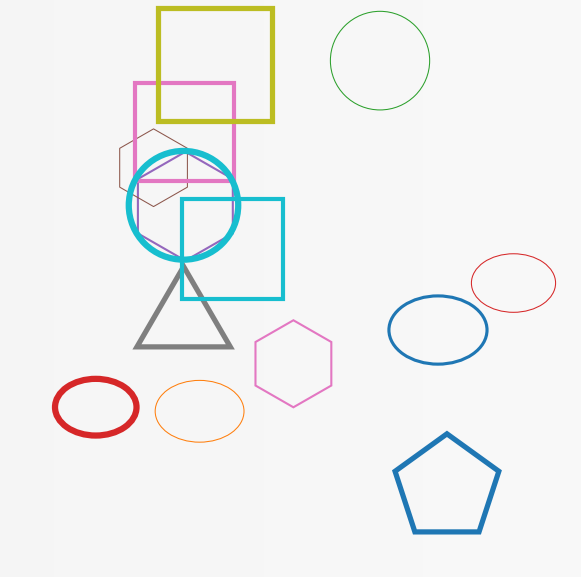[{"shape": "oval", "thickness": 1.5, "radius": 0.42, "center": [0.754, 0.428]}, {"shape": "pentagon", "thickness": 2.5, "radius": 0.47, "center": [0.769, 0.154]}, {"shape": "oval", "thickness": 0.5, "radius": 0.38, "center": [0.343, 0.287]}, {"shape": "circle", "thickness": 0.5, "radius": 0.43, "center": [0.654, 0.894]}, {"shape": "oval", "thickness": 3, "radius": 0.35, "center": [0.165, 0.294]}, {"shape": "oval", "thickness": 0.5, "radius": 0.36, "center": [0.883, 0.509]}, {"shape": "hexagon", "thickness": 1, "radius": 0.47, "center": [0.319, 0.642]}, {"shape": "hexagon", "thickness": 0.5, "radius": 0.34, "center": [0.264, 0.709]}, {"shape": "square", "thickness": 2, "radius": 0.42, "center": [0.317, 0.77]}, {"shape": "hexagon", "thickness": 1, "radius": 0.38, "center": [0.505, 0.369]}, {"shape": "triangle", "thickness": 2.5, "radius": 0.46, "center": [0.316, 0.445]}, {"shape": "square", "thickness": 2.5, "radius": 0.49, "center": [0.37, 0.888]}, {"shape": "square", "thickness": 2, "radius": 0.44, "center": [0.401, 0.568]}, {"shape": "circle", "thickness": 3, "radius": 0.47, "center": [0.316, 0.644]}]